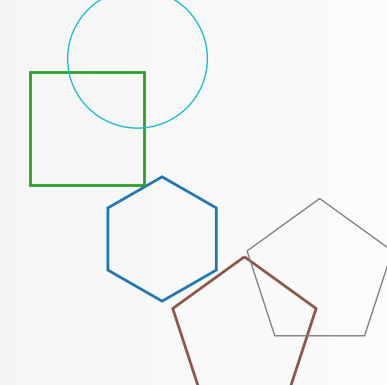[{"shape": "hexagon", "thickness": 2, "radius": 0.81, "center": [0.418, 0.379]}, {"shape": "square", "thickness": 2, "radius": 0.74, "center": [0.225, 0.667]}, {"shape": "pentagon", "thickness": 2, "radius": 0.97, "center": [0.631, 0.139]}, {"shape": "pentagon", "thickness": 1, "radius": 0.99, "center": [0.825, 0.287]}, {"shape": "circle", "thickness": 1, "radius": 0.9, "center": [0.355, 0.848]}]